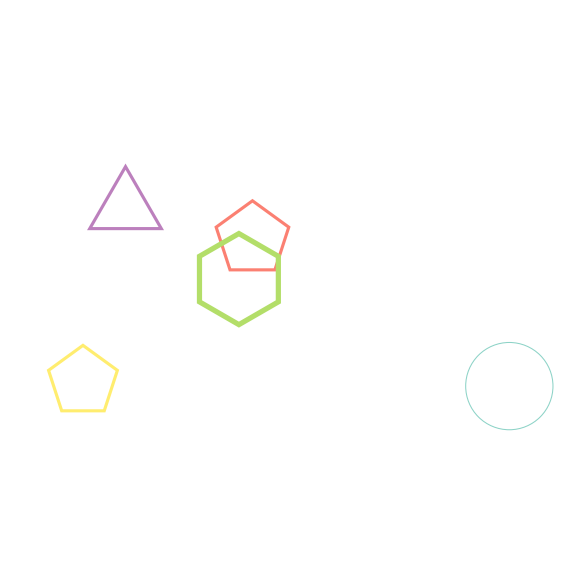[{"shape": "circle", "thickness": 0.5, "radius": 0.38, "center": [0.882, 0.331]}, {"shape": "pentagon", "thickness": 1.5, "radius": 0.33, "center": [0.437, 0.585]}, {"shape": "hexagon", "thickness": 2.5, "radius": 0.39, "center": [0.414, 0.516]}, {"shape": "triangle", "thickness": 1.5, "radius": 0.36, "center": [0.217, 0.639]}, {"shape": "pentagon", "thickness": 1.5, "radius": 0.31, "center": [0.144, 0.338]}]